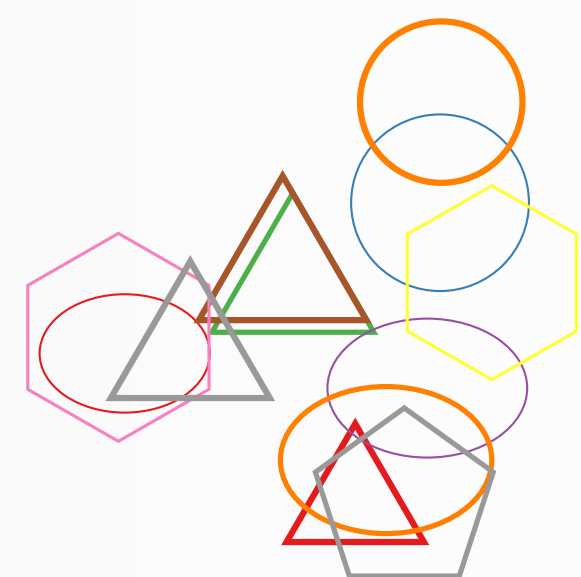[{"shape": "triangle", "thickness": 3, "radius": 0.68, "center": [0.611, 0.129]}, {"shape": "oval", "thickness": 1, "radius": 0.73, "center": [0.215, 0.387]}, {"shape": "circle", "thickness": 1, "radius": 0.76, "center": [0.757, 0.648]}, {"shape": "triangle", "thickness": 2.5, "radius": 0.8, "center": [0.504, 0.504]}, {"shape": "oval", "thickness": 1, "radius": 0.86, "center": [0.735, 0.327]}, {"shape": "oval", "thickness": 2.5, "radius": 0.91, "center": [0.664, 0.202]}, {"shape": "circle", "thickness": 3, "radius": 0.7, "center": [0.759, 0.822]}, {"shape": "hexagon", "thickness": 1.5, "radius": 0.84, "center": [0.846, 0.51]}, {"shape": "triangle", "thickness": 3, "radius": 0.83, "center": [0.486, 0.528]}, {"shape": "hexagon", "thickness": 1.5, "radius": 0.9, "center": [0.204, 0.415]}, {"shape": "triangle", "thickness": 3, "radius": 0.79, "center": [0.327, 0.389]}, {"shape": "pentagon", "thickness": 2.5, "radius": 0.8, "center": [0.696, 0.132]}]